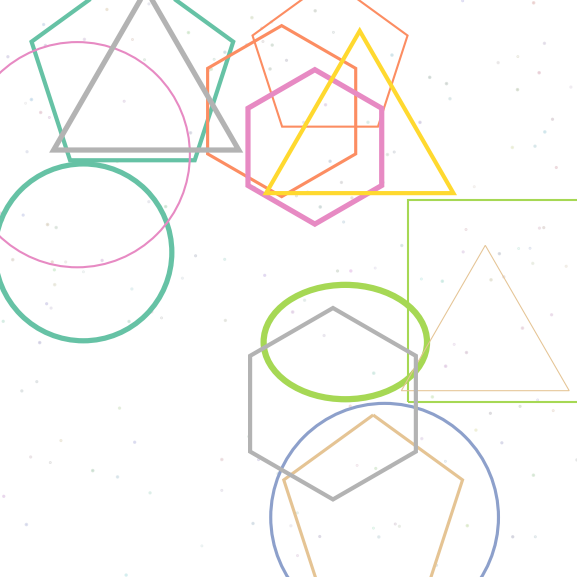[{"shape": "circle", "thickness": 2.5, "radius": 0.77, "center": [0.144, 0.562]}, {"shape": "pentagon", "thickness": 2, "radius": 0.92, "center": [0.229, 0.87]}, {"shape": "hexagon", "thickness": 1.5, "radius": 0.74, "center": [0.488, 0.807]}, {"shape": "pentagon", "thickness": 1, "radius": 0.71, "center": [0.571, 0.894]}, {"shape": "circle", "thickness": 1.5, "radius": 0.99, "center": [0.666, 0.103]}, {"shape": "hexagon", "thickness": 2.5, "radius": 0.67, "center": [0.545, 0.745]}, {"shape": "circle", "thickness": 1, "radius": 0.97, "center": [0.134, 0.731]}, {"shape": "square", "thickness": 1, "radius": 0.87, "center": [0.88, 0.478]}, {"shape": "oval", "thickness": 3, "radius": 0.71, "center": [0.598, 0.407]}, {"shape": "triangle", "thickness": 2, "radius": 0.94, "center": [0.623, 0.758]}, {"shape": "triangle", "thickness": 0.5, "radius": 0.84, "center": [0.84, 0.407]}, {"shape": "pentagon", "thickness": 1.5, "radius": 0.81, "center": [0.646, 0.118]}, {"shape": "hexagon", "thickness": 2, "radius": 0.83, "center": [0.577, 0.3]}, {"shape": "triangle", "thickness": 2.5, "radius": 0.93, "center": [0.253, 0.832]}]